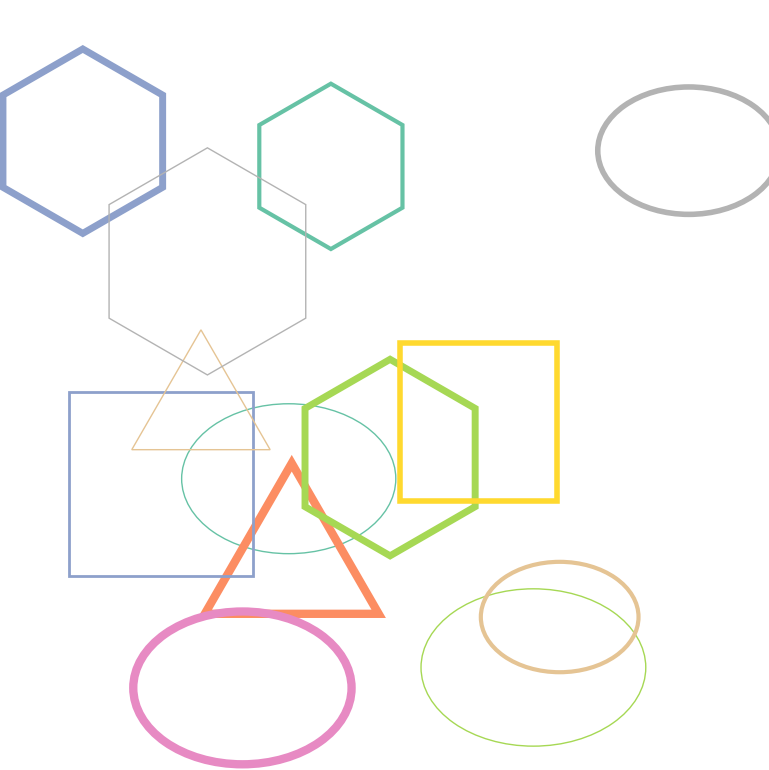[{"shape": "oval", "thickness": 0.5, "radius": 0.7, "center": [0.375, 0.378]}, {"shape": "hexagon", "thickness": 1.5, "radius": 0.54, "center": [0.43, 0.784]}, {"shape": "triangle", "thickness": 3, "radius": 0.65, "center": [0.379, 0.268]}, {"shape": "square", "thickness": 1, "radius": 0.6, "center": [0.209, 0.372]}, {"shape": "hexagon", "thickness": 2.5, "radius": 0.6, "center": [0.108, 0.817]}, {"shape": "oval", "thickness": 3, "radius": 0.71, "center": [0.315, 0.107]}, {"shape": "oval", "thickness": 0.5, "radius": 0.73, "center": [0.693, 0.133]}, {"shape": "hexagon", "thickness": 2.5, "radius": 0.64, "center": [0.507, 0.406]}, {"shape": "square", "thickness": 2, "radius": 0.51, "center": [0.622, 0.452]}, {"shape": "oval", "thickness": 1.5, "radius": 0.51, "center": [0.727, 0.199]}, {"shape": "triangle", "thickness": 0.5, "radius": 0.52, "center": [0.261, 0.468]}, {"shape": "oval", "thickness": 2, "radius": 0.59, "center": [0.894, 0.804]}, {"shape": "hexagon", "thickness": 0.5, "radius": 0.74, "center": [0.269, 0.661]}]